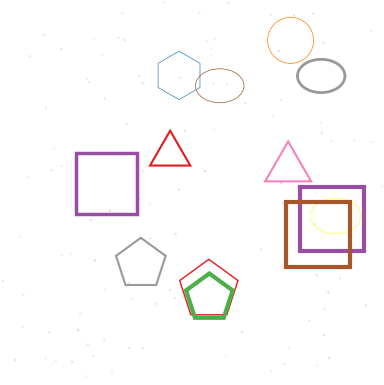[{"shape": "pentagon", "thickness": 1, "radius": 0.4, "center": [0.542, 0.247]}, {"shape": "triangle", "thickness": 1.5, "radius": 0.3, "center": [0.442, 0.6]}, {"shape": "hexagon", "thickness": 0.5, "radius": 0.31, "center": [0.465, 0.804]}, {"shape": "pentagon", "thickness": 3, "radius": 0.32, "center": [0.544, 0.226]}, {"shape": "square", "thickness": 2.5, "radius": 0.4, "center": [0.277, 0.524]}, {"shape": "square", "thickness": 3, "radius": 0.42, "center": [0.863, 0.432]}, {"shape": "circle", "thickness": 0.5, "radius": 0.3, "center": [0.755, 0.895]}, {"shape": "oval", "thickness": 0.5, "radius": 0.33, "center": [0.872, 0.439]}, {"shape": "oval", "thickness": 0.5, "radius": 0.31, "center": [0.571, 0.777]}, {"shape": "square", "thickness": 3, "radius": 0.42, "center": [0.826, 0.392]}, {"shape": "triangle", "thickness": 1.5, "radius": 0.35, "center": [0.748, 0.563]}, {"shape": "pentagon", "thickness": 1.5, "radius": 0.34, "center": [0.366, 0.315]}, {"shape": "oval", "thickness": 2, "radius": 0.31, "center": [0.834, 0.803]}]